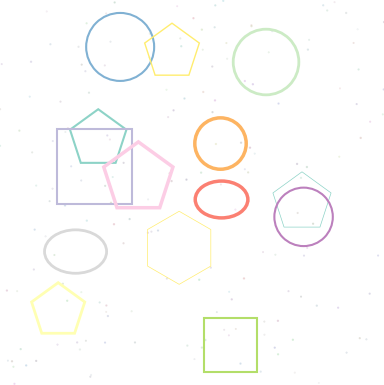[{"shape": "pentagon", "thickness": 1.5, "radius": 0.38, "center": [0.255, 0.639]}, {"shape": "pentagon", "thickness": 0.5, "radius": 0.4, "center": [0.784, 0.474]}, {"shape": "pentagon", "thickness": 2, "radius": 0.36, "center": [0.151, 0.193]}, {"shape": "square", "thickness": 1.5, "radius": 0.49, "center": [0.246, 0.568]}, {"shape": "oval", "thickness": 2.5, "radius": 0.34, "center": [0.575, 0.482]}, {"shape": "circle", "thickness": 1.5, "radius": 0.44, "center": [0.312, 0.878]}, {"shape": "circle", "thickness": 2.5, "radius": 0.33, "center": [0.573, 0.627]}, {"shape": "square", "thickness": 1.5, "radius": 0.35, "center": [0.599, 0.104]}, {"shape": "pentagon", "thickness": 2.5, "radius": 0.47, "center": [0.359, 0.537]}, {"shape": "oval", "thickness": 2, "radius": 0.4, "center": [0.196, 0.347]}, {"shape": "circle", "thickness": 1.5, "radius": 0.38, "center": [0.789, 0.437]}, {"shape": "circle", "thickness": 2, "radius": 0.43, "center": [0.691, 0.839]}, {"shape": "pentagon", "thickness": 1, "radius": 0.37, "center": [0.447, 0.865]}, {"shape": "hexagon", "thickness": 0.5, "radius": 0.47, "center": [0.465, 0.356]}]